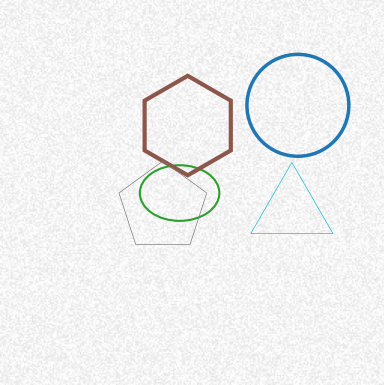[{"shape": "circle", "thickness": 2.5, "radius": 0.66, "center": [0.774, 0.726]}, {"shape": "oval", "thickness": 1.5, "radius": 0.52, "center": [0.467, 0.499]}, {"shape": "hexagon", "thickness": 3, "radius": 0.65, "center": [0.488, 0.674]}, {"shape": "pentagon", "thickness": 0.5, "radius": 0.6, "center": [0.423, 0.462]}, {"shape": "triangle", "thickness": 0.5, "radius": 0.62, "center": [0.758, 0.455]}]